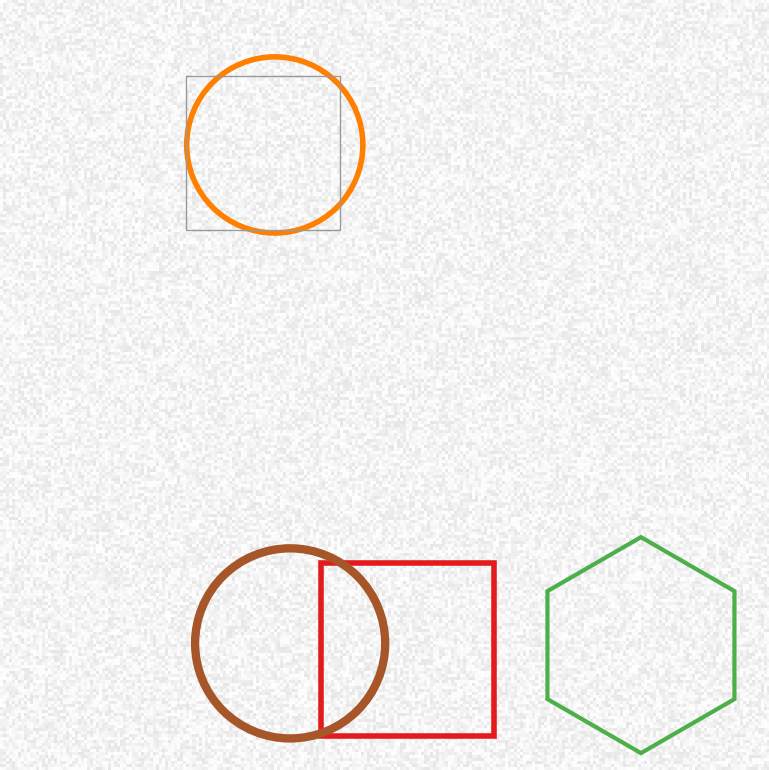[{"shape": "square", "thickness": 2, "radius": 0.56, "center": [0.529, 0.157]}, {"shape": "hexagon", "thickness": 1.5, "radius": 0.7, "center": [0.832, 0.162]}, {"shape": "circle", "thickness": 2, "radius": 0.57, "center": [0.357, 0.812]}, {"shape": "circle", "thickness": 3, "radius": 0.62, "center": [0.377, 0.164]}, {"shape": "square", "thickness": 0.5, "radius": 0.5, "center": [0.342, 0.802]}]